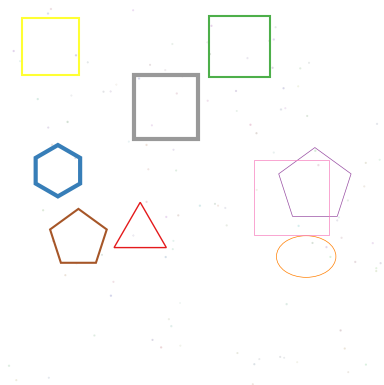[{"shape": "triangle", "thickness": 1, "radius": 0.39, "center": [0.364, 0.396]}, {"shape": "hexagon", "thickness": 3, "radius": 0.33, "center": [0.15, 0.557]}, {"shape": "square", "thickness": 1.5, "radius": 0.4, "center": [0.621, 0.88]}, {"shape": "pentagon", "thickness": 0.5, "radius": 0.49, "center": [0.818, 0.518]}, {"shape": "oval", "thickness": 0.5, "radius": 0.39, "center": [0.795, 0.334]}, {"shape": "square", "thickness": 1.5, "radius": 0.37, "center": [0.132, 0.879]}, {"shape": "pentagon", "thickness": 1.5, "radius": 0.39, "center": [0.204, 0.38]}, {"shape": "square", "thickness": 0.5, "radius": 0.49, "center": [0.757, 0.486]}, {"shape": "square", "thickness": 3, "radius": 0.42, "center": [0.431, 0.723]}]